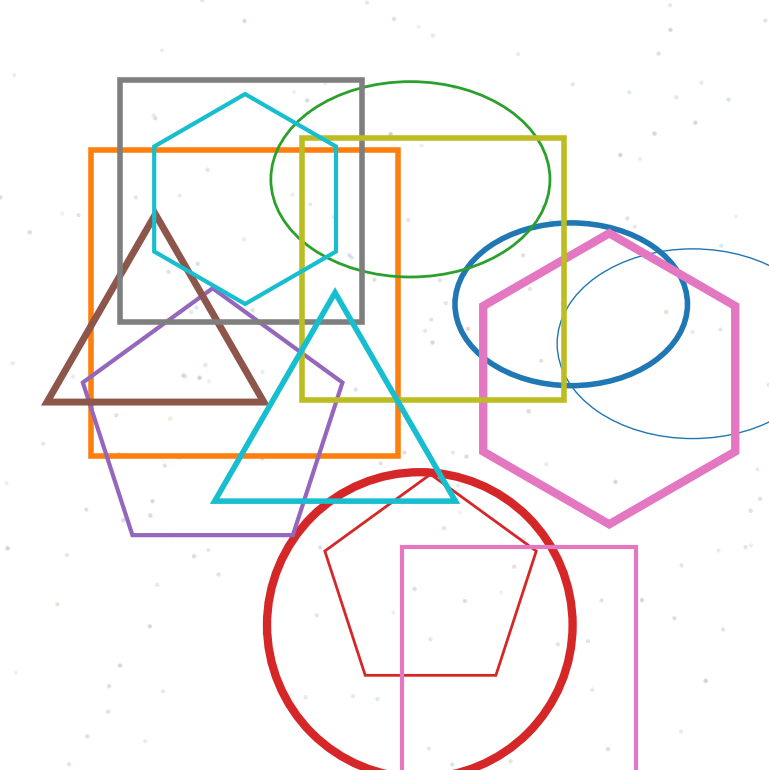[{"shape": "oval", "thickness": 2, "radius": 0.75, "center": [0.742, 0.605]}, {"shape": "oval", "thickness": 0.5, "radius": 0.88, "center": [0.9, 0.554]}, {"shape": "square", "thickness": 2, "radius": 0.99, "center": [0.318, 0.607]}, {"shape": "oval", "thickness": 1, "radius": 0.91, "center": [0.533, 0.767]}, {"shape": "circle", "thickness": 3, "radius": 0.99, "center": [0.545, 0.188]}, {"shape": "pentagon", "thickness": 1, "radius": 0.72, "center": [0.559, 0.24]}, {"shape": "pentagon", "thickness": 1.5, "radius": 0.89, "center": [0.276, 0.448]}, {"shape": "triangle", "thickness": 2.5, "radius": 0.81, "center": [0.202, 0.559]}, {"shape": "hexagon", "thickness": 3, "radius": 0.94, "center": [0.791, 0.508]}, {"shape": "square", "thickness": 1.5, "radius": 0.76, "center": [0.674, 0.137]}, {"shape": "square", "thickness": 2, "radius": 0.79, "center": [0.313, 0.739]}, {"shape": "square", "thickness": 2, "radius": 0.85, "center": [0.562, 0.651]}, {"shape": "hexagon", "thickness": 1.5, "radius": 0.68, "center": [0.318, 0.742]}, {"shape": "triangle", "thickness": 2, "radius": 0.9, "center": [0.435, 0.439]}]